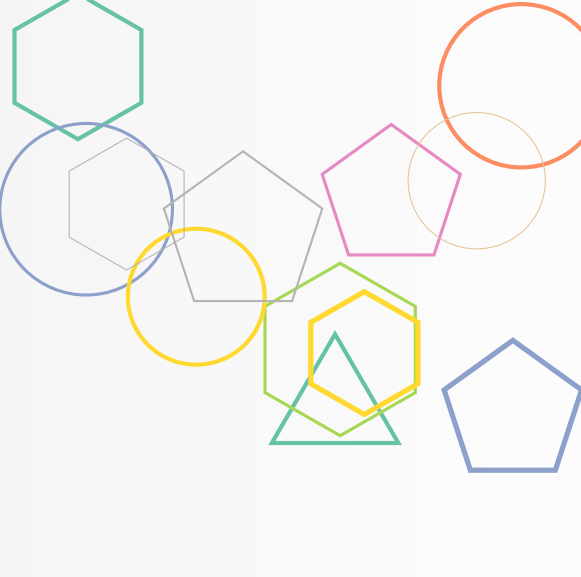[{"shape": "hexagon", "thickness": 2, "radius": 0.63, "center": [0.134, 0.884]}, {"shape": "triangle", "thickness": 2, "radius": 0.63, "center": [0.576, 0.295]}, {"shape": "circle", "thickness": 2, "radius": 0.71, "center": [0.897, 0.851]}, {"shape": "circle", "thickness": 1.5, "radius": 0.74, "center": [0.148, 0.637]}, {"shape": "pentagon", "thickness": 2.5, "radius": 0.62, "center": [0.882, 0.285]}, {"shape": "pentagon", "thickness": 1.5, "radius": 0.62, "center": [0.673, 0.659]}, {"shape": "hexagon", "thickness": 1.5, "radius": 0.75, "center": [0.585, 0.394]}, {"shape": "hexagon", "thickness": 2.5, "radius": 0.53, "center": [0.627, 0.388]}, {"shape": "circle", "thickness": 2, "radius": 0.59, "center": [0.338, 0.485]}, {"shape": "circle", "thickness": 0.5, "radius": 0.59, "center": [0.82, 0.686]}, {"shape": "hexagon", "thickness": 0.5, "radius": 0.57, "center": [0.218, 0.646]}, {"shape": "pentagon", "thickness": 1, "radius": 0.72, "center": [0.418, 0.594]}]